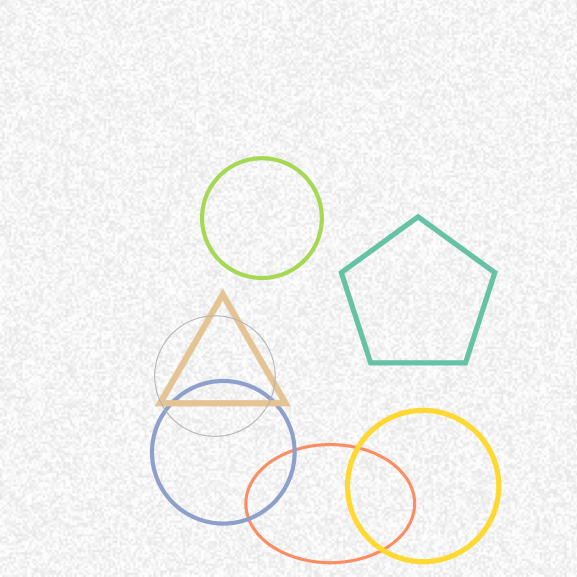[{"shape": "pentagon", "thickness": 2.5, "radius": 0.7, "center": [0.724, 0.484]}, {"shape": "oval", "thickness": 1.5, "radius": 0.73, "center": [0.572, 0.127]}, {"shape": "circle", "thickness": 2, "radius": 0.62, "center": [0.387, 0.216]}, {"shape": "circle", "thickness": 2, "radius": 0.52, "center": [0.454, 0.621]}, {"shape": "circle", "thickness": 2.5, "radius": 0.66, "center": [0.733, 0.157]}, {"shape": "triangle", "thickness": 3, "radius": 0.63, "center": [0.386, 0.364]}, {"shape": "circle", "thickness": 0.5, "radius": 0.52, "center": [0.372, 0.348]}]